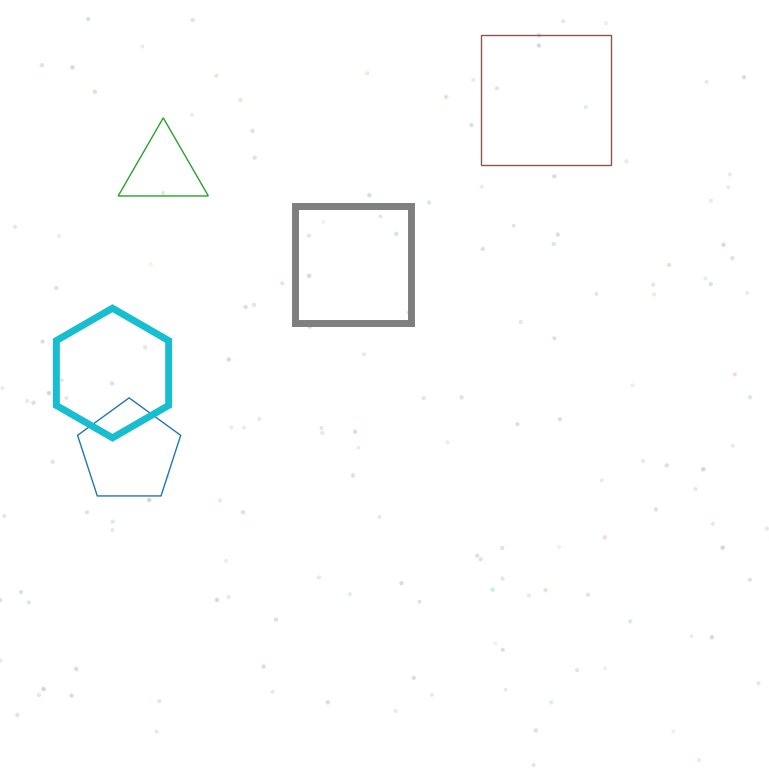[{"shape": "pentagon", "thickness": 0.5, "radius": 0.35, "center": [0.168, 0.413]}, {"shape": "triangle", "thickness": 0.5, "radius": 0.34, "center": [0.212, 0.779]}, {"shape": "square", "thickness": 0.5, "radius": 0.42, "center": [0.709, 0.87]}, {"shape": "square", "thickness": 2.5, "radius": 0.38, "center": [0.458, 0.657]}, {"shape": "hexagon", "thickness": 2.5, "radius": 0.42, "center": [0.146, 0.516]}]